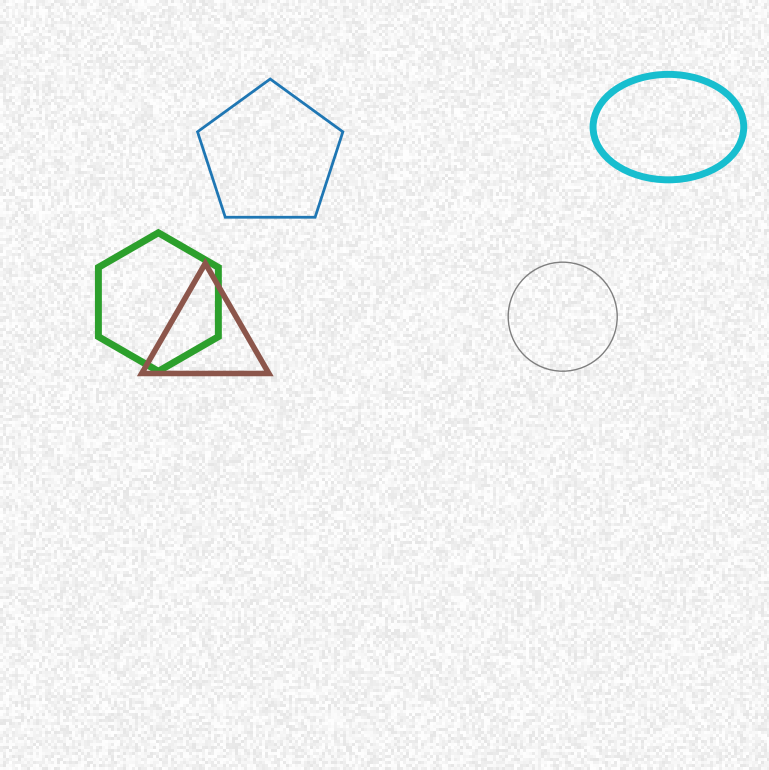[{"shape": "pentagon", "thickness": 1, "radius": 0.5, "center": [0.351, 0.798]}, {"shape": "hexagon", "thickness": 2.5, "radius": 0.45, "center": [0.206, 0.608]}, {"shape": "triangle", "thickness": 2, "radius": 0.48, "center": [0.267, 0.563]}, {"shape": "circle", "thickness": 0.5, "radius": 0.35, "center": [0.731, 0.589]}, {"shape": "oval", "thickness": 2.5, "radius": 0.49, "center": [0.868, 0.835]}]